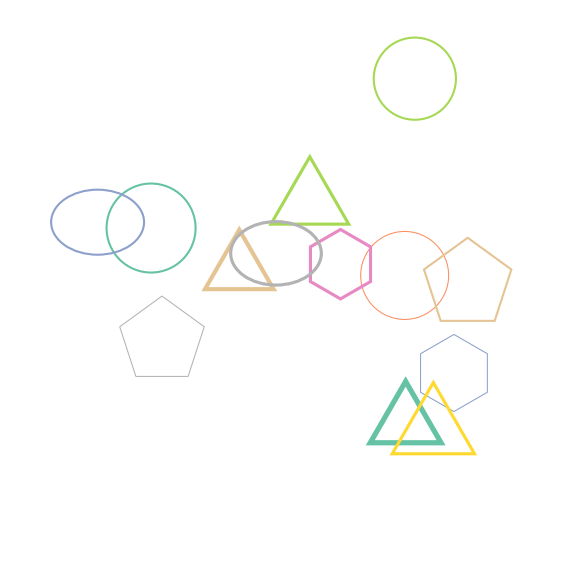[{"shape": "triangle", "thickness": 2.5, "radius": 0.35, "center": [0.702, 0.268]}, {"shape": "circle", "thickness": 1, "radius": 0.39, "center": [0.262, 0.604]}, {"shape": "circle", "thickness": 0.5, "radius": 0.38, "center": [0.701, 0.522]}, {"shape": "hexagon", "thickness": 0.5, "radius": 0.33, "center": [0.786, 0.353]}, {"shape": "oval", "thickness": 1, "radius": 0.4, "center": [0.169, 0.614]}, {"shape": "hexagon", "thickness": 1.5, "radius": 0.3, "center": [0.59, 0.542]}, {"shape": "triangle", "thickness": 1.5, "radius": 0.39, "center": [0.536, 0.65]}, {"shape": "circle", "thickness": 1, "radius": 0.36, "center": [0.718, 0.863]}, {"shape": "triangle", "thickness": 1.5, "radius": 0.41, "center": [0.75, 0.254]}, {"shape": "triangle", "thickness": 2, "radius": 0.34, "center": [0.414, 0.533]}, {"shape": "pentagon", "thickness": 1, "radius": 0.4, "center": [0.81, 0.508]}, {"shape": "pentagon", "thickness": 0.5, "radius": 0.38, "center": [0.28, 0.41]}, {"shape": "oval", "thickness": 1.5, "radius": 0.39, "center": [0.478, 0.56]}]